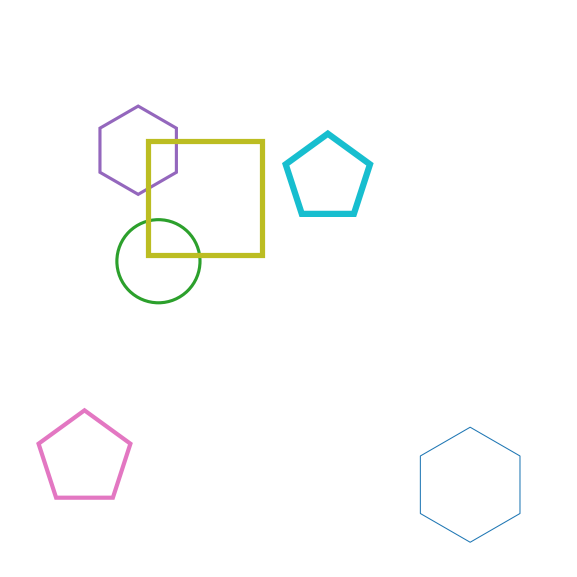[{"shape": "hexagon", "thickness": 0.5, "radius": 0.5, "center": [0.814, 0.16]}, {"shape": "circle", "thickness": 1.5, "radius": 0.36, "center": [0.274, 0.547]}, {"shape": "hexagon", "thickness": 1.5, "radius": 0.38, "center": [0.239, 0.739]}, {"shape": "pentagon", "thickness": 2, "radius": 0.42, "center": [0.146, 0.205]}, {"shape": "square", "thickness": 2.5, "radius": 0.49, "center": [0.355, 0.656]}, {"shape": "pentagon", "thickness": 3, "radius": 0.38, "center": [0.568, 0.691]}]